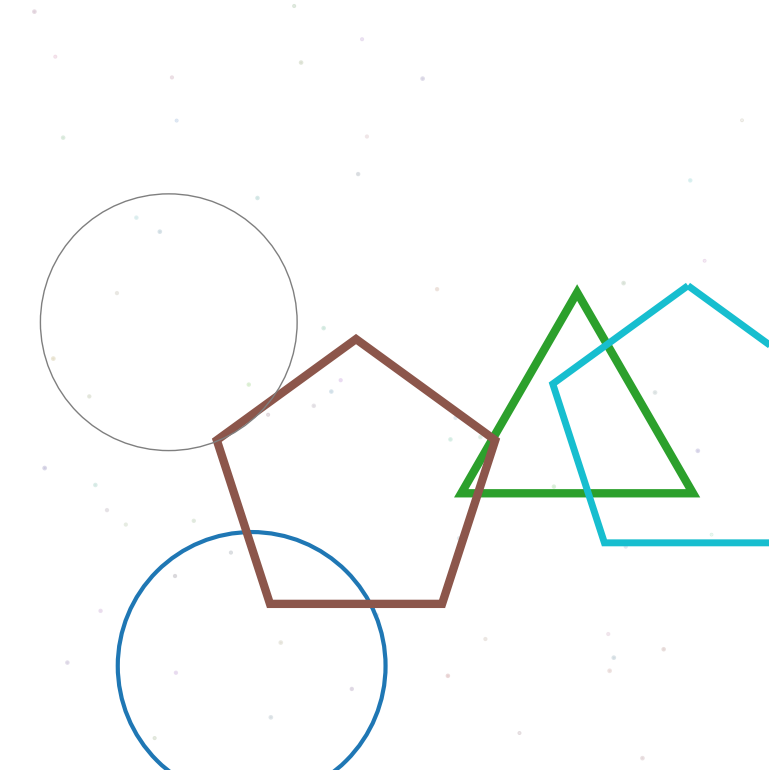[{"shape": "circle", "thickness": 1.5, "radius": 0.87, "center": [0.327, 0.135]}, {"shape": "triangle", "thickness": 3, "radius": 0.87, "center": [0.75, 0.446]}, {"shape": "pentagon", "thickness": 3, "radius": 0.95, "center": [0.462, 0.37]}, {"shape": "circle", "thickness": 0.5, "radius": 0.83, "center": [0.219, 0.582]}, {"shape": "pentagon", "thickness": 2.5, "radius": 0.92, "center": [0.893, 0.444]}]